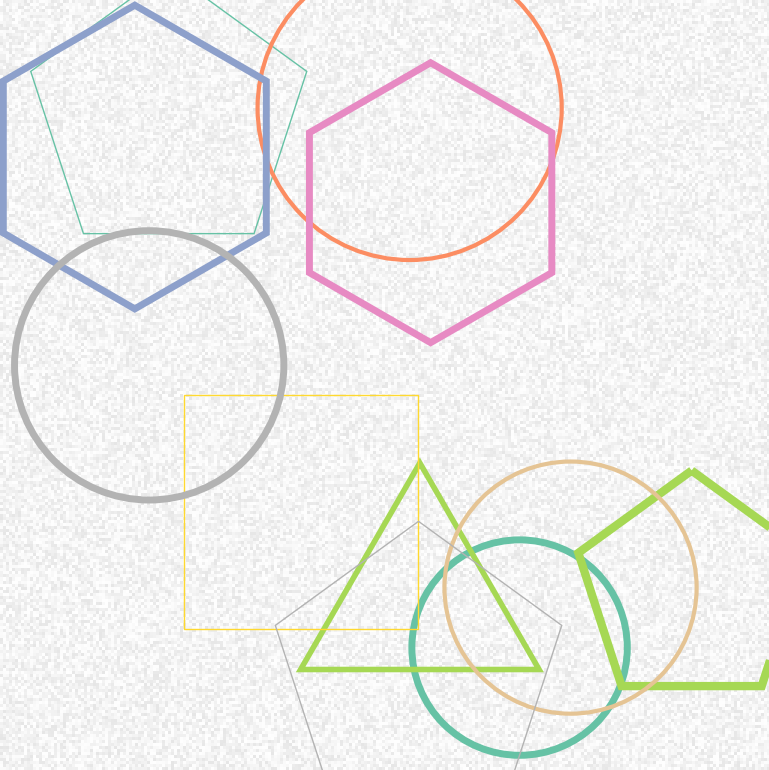[{"shape": "circle", "thickness": 2.5, "radius": 0.7, "center": [0.675, 0.159]}, {"shape": "pentagon", "thickness": 0.5, "radius": 0.94, "center": [0.219, 0.849]}, {"shape": "circle", "thickness": 1.5, "radius": 0.99, "center": [0.532, 0.86]}, {"shape": "hexagon", "thickness": 2.5, "radius": 0.99, "center": [0.175, 0.796]}, {"shape": "hexagon", "thickness": 2.5, "radius": 0.91, "center": [0.559, 0.737]}, {"shape": "triangle", "thickness": 2, "radius": 0.89, "center": [0.545, 0.22]}, {"shape": "pentagon", "thickness": 3, "radius": 0.77, "center": [0.898, 0.234]}, {"shape": "square", "thickness": 0.5, "radius": 0.76, "center": [0.391, 0.335]}, {"shape": "circle", "thickness": 1.5, "radius": 0.82, "center": [0.741, 0.237]}, {"shape": "pentagon", "thickness": 0.5, "radius": 0.98, "center": [0.544, 0.127]}, {"shape": "circle", "thickness": 2.5, "radius": 0.87, "center": [0.194, 0.526]}]